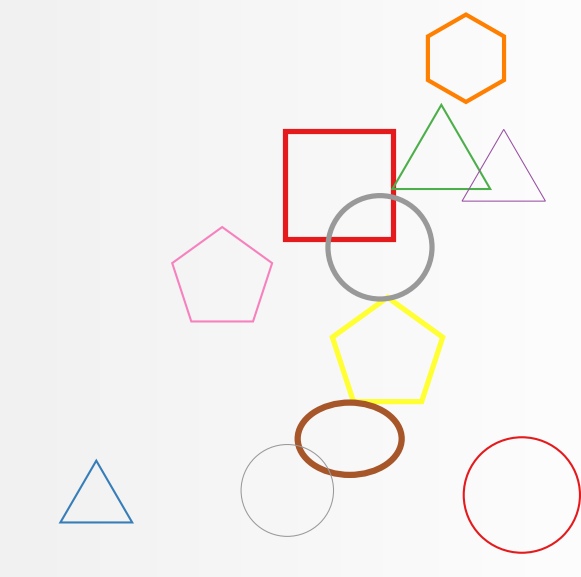[{"shape": "circle", "thickness": 1, "radius": 0.5, "center": [0.898, 0.142]}, {"shape": "square", "thickness": 2.5, "radius": 0.47, "center": [0.583, 0.679]}, {"shape": "triangle", "thickness": 1, "radius": 0.36, "center": [0.166, 0.13]}, {"shape": "triangle", "thickness": 1, "radius": 0.49, "center": [0.759, 0.72]}, {"shape": "triangle", "thickness": 0.5, "radius": 0.41, "center": [0.867, 0.692]}, {"shape": "hexagon", "thickness": 2, "radius": 0.38, "center": [0.802, 0.898]}, {"shape": "pentagon", "thickness": 2.5, "radius": 0.5, "center": [0.667, 0.384]}, {"shape": "oval", "thickness": 3, "radius": 0.45, "center": [0.602, 0.239]}, {"shape": "pentagon", "thickness": 1, "radius": 0.45, "center": [0.382, 0.516]}, {"shape": "circle", "thickness": 0.5, "radius": 0.4, "center": [0.494, 0.15]}, {"shape": "circle", "thickness": 2.5, "radius": 0.45, "center": [0.654, 0.571]}]